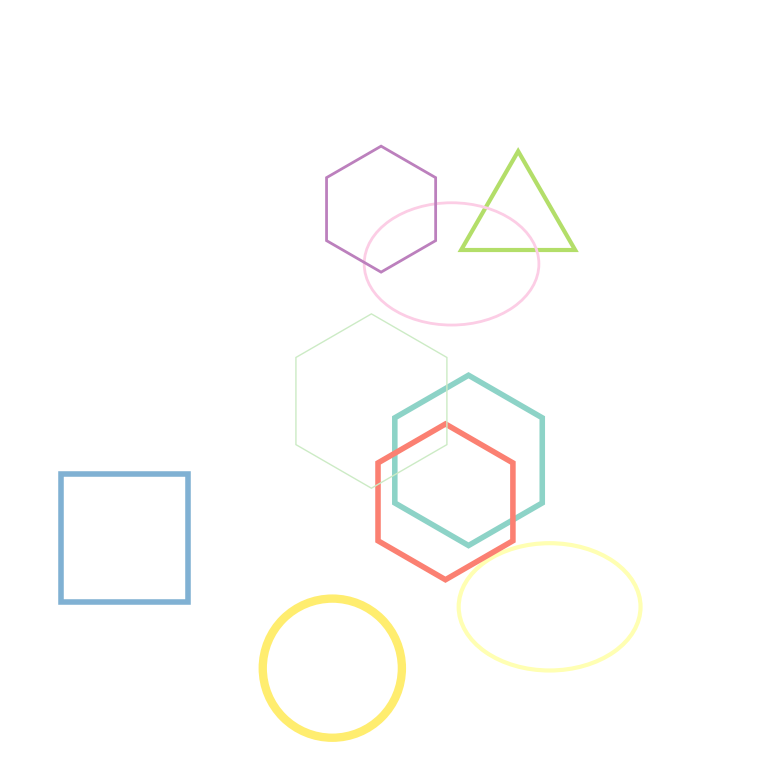[{"shape": "hexagon", "thickness": 2, "radius": 0.55, "center": [0.608, 0.402]}, {"shape": "oval", "thickness": 1.5, "radius": 0.59, "center": [0.714, 0.212]}, {"shape": "hexagon", "thickness": 2, "radius": 0.51, "center": [0.579, 0.348]}, {"shape": "square", "thickness": 2, "radius": 0.41, "center": [0.162, 0.301]}, {"shape": "triangle", "thickness": 1.5, "radius": 0.43, "center": [0.673, 0.718]}, {"shape": "oval", "thickness": 1, "radius": 0.57, "center": [0.586, 0.657]}, {"shape": "hexagon", "thickness": 1, "radius": 0.41, "center": [0.495, 0.728]}, {"shape": "hexagon", "thickness": 0.5, "radius": 0.57, "center": [0.482, 0.479]}, {"shape": "circle", "thickness": 3, "radius": 0.45, "center": [0.432, 0.132]}]